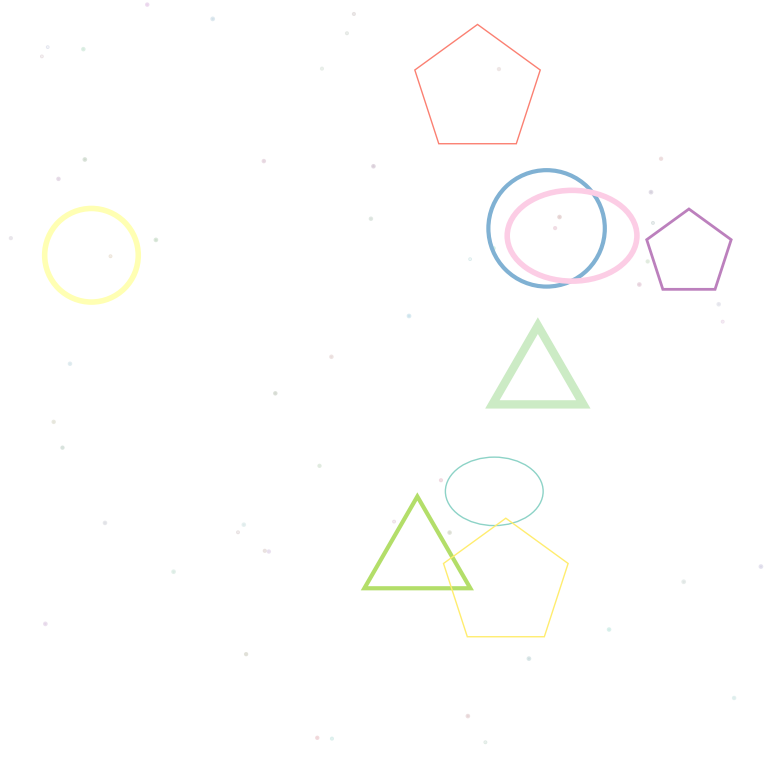[{"shape": "oval", "thickness": 0.5, "radius": 0.32, "center": [0.642, 0.362]}, {"shape": "circle", "thickness": 2, "radius": 0.3, "center": [0.119, 0.668]}, {"shape": "pentagon", "thickness": 0.5, "radius": 0.43, "center": [0.62, 0.883]}, {"shape": "circle", "thickness": 1.5, "radius": 0.38, "center": [0.71, 0.703]}, {"shape": "triangle", "thickness": 1.5, "radius": 0.4, "center": [0.542, 0.276]}, {"shape": "oval", "thickness": 2, "radius": 0.42, "center": [0.743, 0.694]}, {"shape": "pentagon", "thickness": 1, "radius": 0.29, "center": [0.895, 0.671]}, {"shape": "triangle", "thickness": 3, "radius": 0.34, "center": [0.699, 0.509]}, {"shape": "pentagon", "thickness": 0.5, "radius": 0.43, "center": [0.657, 0.242]}]